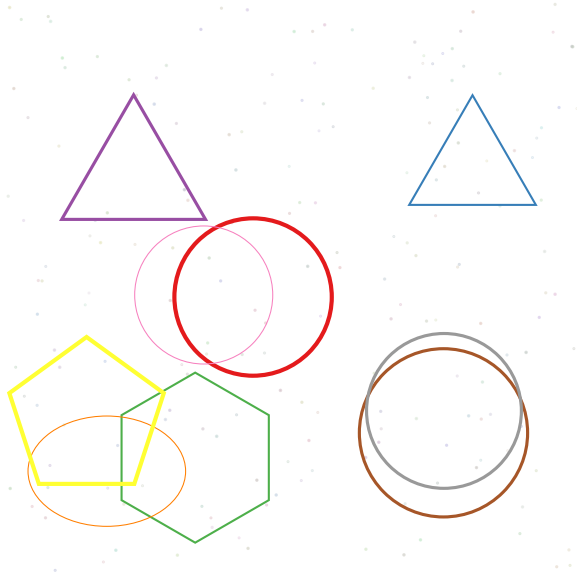[{"shape": "circle", "thickness": 2, "radius": 0.68, "center": [0.438, 0.485]}, {"shape": "triangle", "thickness": 1, "radius": 0.63, "center": [0.818, 0.708]}, {"shape": "hexagon", "thickness": 1, "radius": 0.74, "center": [0.338, 0.207]}, {"shape": "triangle", "thickness": 1.5, "radius": 0.72, "center": [0.231, 0.691]}, {"shape": "oval", "thickness": 0.5, "radius": 0.68, "center": [0.185, 0.183]}, {"shape": "pentagon", "thickness": 2, "radius": 0.7, "center": [0.15, 0.275]}, {"shape": "circle", "thickness": 1.5, "radius": 0.73, "center": [0.768, 0.25]}, {"shape": "circle", "thickness": 0.5, "radius": 0.6, "center": [0.353, 0.488]}, {"shape": "circle", "thickness": 1.5, "radius": 0.67, "center": [0.769, 0.288]}]